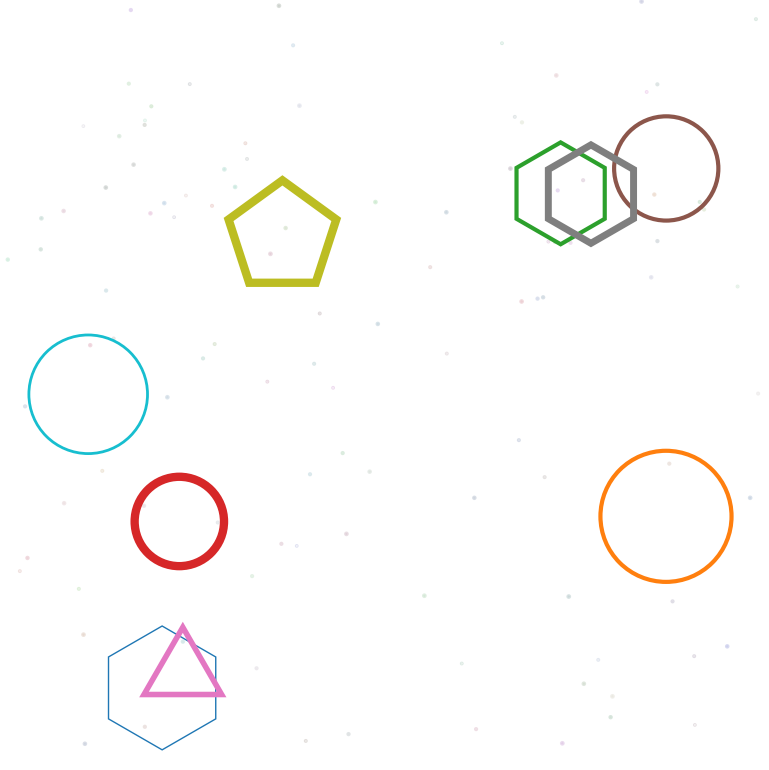[{"shape": "hexagon", "thickness": 0.5, "radius": 0.4, "center": [0.211, 0.107]}, {"shape": "circle", "thickness": 1.5, "radius": 0.43, "center": [0.865, 0.329]}, {"shape": "hexagon", "thickness": 1.5, "radius": 0.33, "center": [0.728, 0.749]}, {"shape": "circle", "thickness": 3, "radius": 0.29, "center": [0.233, 0.323]}, {"shape": "circle", "thickness": 1.5, "radius": 0.34, "center": [0.865, 0.781]}, {"shape": "triangle", "thickness": 2, "radius": 0.29, "center": [0.237, 0.127]}, {"shape": "hexagon", "thickness": 2.5, "radius": 0.32, "center": [0.767, 0.748]}, {"shape": "pentagon", "thickness": 3, "radius": 0.37, "center": [0.367, 0.692]}, {"shape": "circle", "thickness": 1, "radius": 0.39, "center": [0.115, 0.488]}]